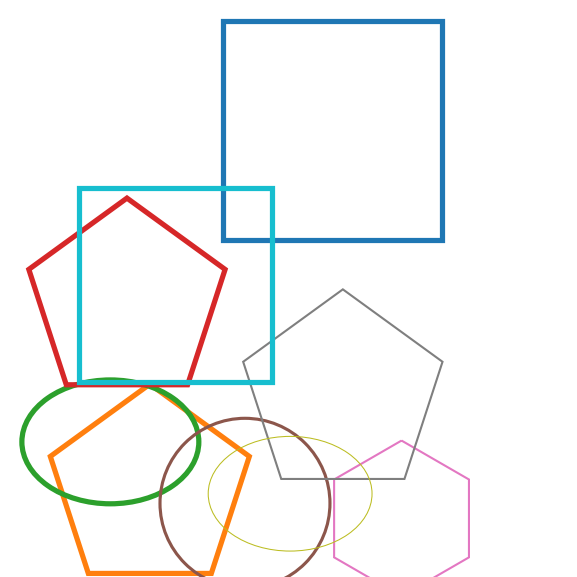[{"shape": "square", "thickness": 2.5, "radius": 0.95, "center": [0.576, 0.773]}, {"shape": "pentagon", "thickness": 2.5, "radius": 0.91, "center": [0.259, 0.153]}, {"shape": "oval", "thickness": 2.5, "radius": 0.77, "center": [0.191, 0.234]}, {"shape": "pentagon", "thickness": 2.5, "radius": 0.89, "center": [0.22, 0.477]}, {"shape": "circle", "thickness": 1.5, "radius": 0.74, "center": [0.424, 0.128]}, {"shape": "hexagon", "thickness": 1, "radius": 0.67, "center": [0.695, 0.101]}, {"shape": "pentagon", "thickness": 1, "radius": 0.91, "center": [0.594, 0.317]}, {"shape": "oval", "thickness": 0.5, "radius": 0.71, "center": [0.502, 0.144]}, {"shape": "square", "thickness": 2.5, "radius": 0.84, "center": [0.304, 0.506]}]